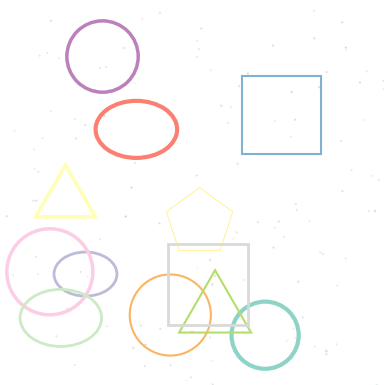[{"shape": "circle", "thickness": 3, "radius": 0.44, "center": [0.689, 0.129]}, {"shape": "triangle", "thickness": 2.5, "radius": 0.45, "center": [0.17, 0.482]}, {"shape": "oval", "thickness": 2, "radius": 0.41, "center": [0.222, 0.288]}, {"shape": "oval", "thickness": 3, "radius": 0.53, "center": [0.354, 0.664]}, {"shape": "square", "thickness": 1.5, "radius": 0.51, "center": [0.731, 0.702]}, {"shape": "circle", "thickness": 1.5, "radius": 0.53, "center": [0.442, 0.182]}, {"shape": "triangle", "thickness": 1.5, "radius": 0.54, "center": [0.559, 0.19]}, {"shape": "circle", "thickness": 2.5, "radius": 0.56, "center": [0.129, 0.294]}, {"shape": "square", "thickness": 2, "radius": 0.52, "center": [0.54, 0.261]}, {"shape": "circle", "thickness": 2.5, "radius": 0.46, "center": [0.266, 0.853]}, {"shape": "oval", "thickness": 2, "radius": 0.53, "center": [0.158, 0.174]}, {"shape": "pentagon", "thickness": 0.5, "radius": 0.45, "center": [0.518, 0.422]}]